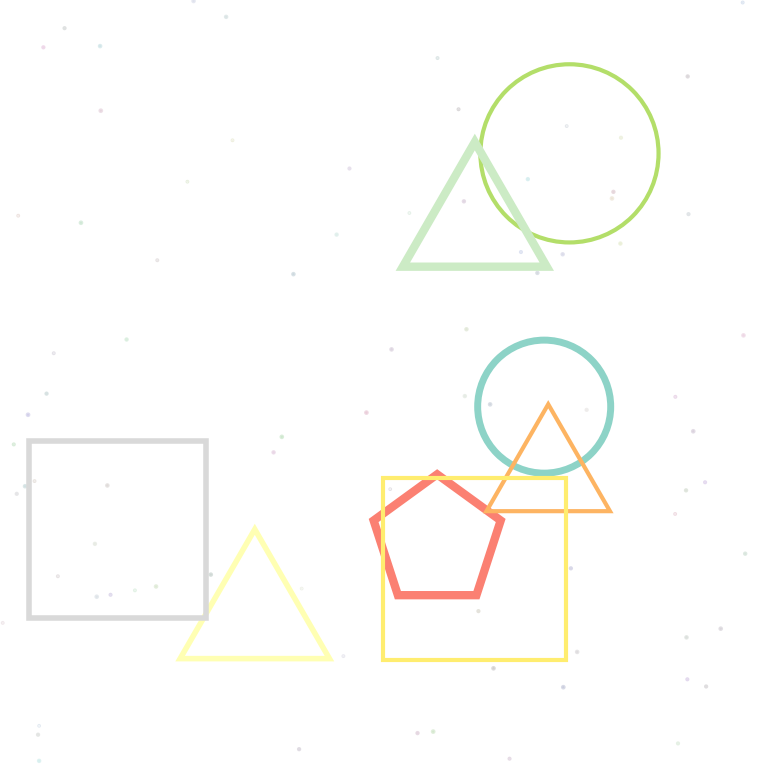[{"shape": "circle", "thickness": 2.5, "radius": 0.43, "center": [0.707, 0.472]}, {"shape": "triangle", "thickness": 2, "radius": 0.56, "center": [0.331, 0.201]}, {"shape": "pentagon", "thickness": 3, "radius": 0.43, "center": [0.568, 0.297]}, {"shape": "triangle", "thickness": 1.5, "radius": 0.46, "center": [0.712, 0.382]}, {"shape": "circle", "thickness": 1.5, "radius": 0.58, "center": [0.74, 0.801]}, {"shape": "square", "thickness": 2, "radius": 0.57, "center": [0.152, 0.313]}, {"shape": "triangle", "thickness": 3, "radius": 0.54, "center": [0.617, 0.708]}, {"shape": "square", "thickness": 1.5, "radius": 0.59, "center": [0.616, 0.261]}]